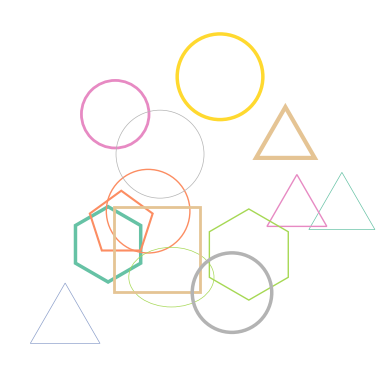[{"shape": "hexagon", "thickness": 2.5, "radius": 0.49, "center": [0.281, 0.365]}, {"shape": "triangle", "thickness": 0.5, "radius": 0.5, "center": [0.888, 0.453]}, {"shape": "circle", "thickness": 1, "radius": 0.54, "center": [0.385, 0.451]}, {"shape": "pentagon", "thickness": 1.5, "radius": 0.43, "center": [0.315, 0.419]}, {"shape": "triangle", "thickness": 0.5, "radius": 0.52, "center": [0.169, 0.16]}, {"shape": "triangle", "thickness": 1, "radius": 0.45, "center": [0.771, 0.457]}, {"shape": "circle", "thickness": 2, "radius": 0.44, "center": [0.299, 0.703]}, {"shape": "hexagon", "thickness": 1, "radius": 0.59, "center": [0.646, 0.339]}, {"shape": "oval", "thickness": 0.5, "radius": 0.55, "center": [0.445, 0.28]}, {"shape": "circle", "thickness": 2.5, "radius": 0.56, "center": [0.571, 0.801]}, {"shape": "triangle", "thickness": 3, "radius": 0.44, "center": [0.741, 0.634]}, {"shape": "square", "thickness": 2, "radius": 0.56, "center": [0.408, 0.352]}, {"shape": "circle", "thickness": 2.5, "radius": 0.52, "center": [0.603, 0.24]}, {"shape": "circle", "thickness": 0.5, "radius": 0.57, "center": [0.416, 0.6]}]